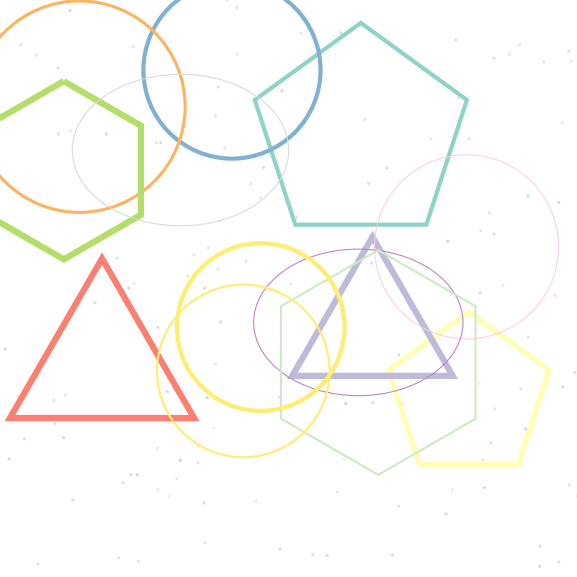[{"shape": "pentagon", "thickness": 2, "radius": 0.97, "center": [0.625, 0.766]}, {"shape": "pentagon", "thickness": 2.5, "radius": 0.73, "center": [0.812, 0.313]}, {"shape": "triangle", "thickness": 3, "radius": 0.8, "center": [0.645, 0.428]}, {"shape": "triangle", "thickness": 3, "radius": 0.92, "center": [0.177, 0.367]}, {"shape": "circle", "thickness": 2, "radius": 0.77, "center": [0.402, 0.878]}, {"shape": "circle", "thickness": 1.5, "radius": 0.92, "center": [0.138, 0.814]}, {"shape": "hexagon", "thickness": 3, "radius": 0.77, "center": [0.11, 0.704]}, {"shape": "circle", "thickness": 0.5, "radius": 0.8, "center": [0.808, 0.572]}, {"shape": "oval", "thickness": 0.5, "radius": 0.94, "center": [0.313, 0.739]}, {"shape": "oval", "thickness": 0.5, "radius": 0.91, "center": [0.62, 0.441]}, {"shape": "hexagon", "thickness": 1, "radius": 0.97, "center": [0.655, 0.371]}, {"shape": "circle", "thickness": 2, "radius": 0.73, "center": [0.452, 0.433]}, {"shape": "circle", "thickness": 1, "radius": 0.75, "center": [0.421, 0.357]}]